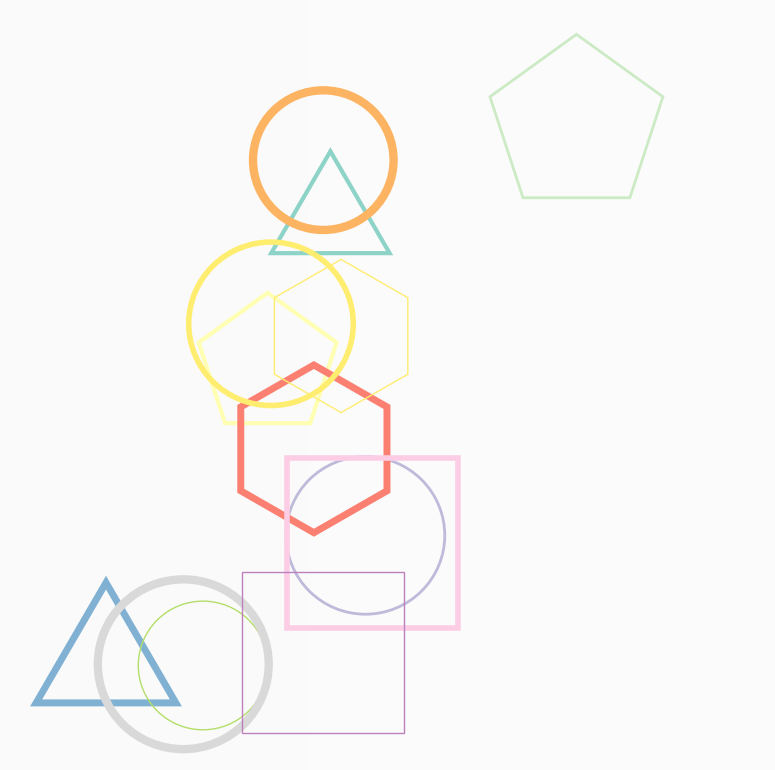[{"shape": "triangle", "thickness": 1.5, "radius": 0.44, "center": [0.426, 0.715]}, {"shape": "pentagon", "thickness": 1.5, "radius": 0.47, "center": [0.345, 0.526]}, {"shape": "circle", "thickness": 1, "radius": 0.51, "center": [0.471, 0.305]}, {"shape": "hexagon", "thickness": 2.5, "radius": 0.54, "center": [0.405, 0.417]}, {"shape": "triangle", "thickness": 2.5, "radius": 0.52, "center": [0.137, 0.139]}, {"shape": "circle", "thickness": 3, "radius": 0.45, "center": [0.417, 0.792]}, {"shape": "circle", "thickness": 0.5, "radius": 0.42, "center": [0.262, 0.136]}, {"shape": "square", "thickness": 2, "radius": 0.55, "center": [0.48, 0.295]}, {"shape": "circle", "thickness": 3, "radius": 0.55, "center": [0.236, 0.137]}, {"shape": "square", "thickness": 0.5, "radius": 0.52, "center": [0.417, 0.153]}, {"shape": "pentagon", "thickness": 1, "radius": 0.59, "center": [0.744, 0.838]}, {"shape": "hexagon", "thickness": 0.5, "radius": 0.5, "center": [0.44, 0.564]}, {"shape": "circle", "thickness": 2, "radius": 0.53, "center": [0.35, 0.579]}]